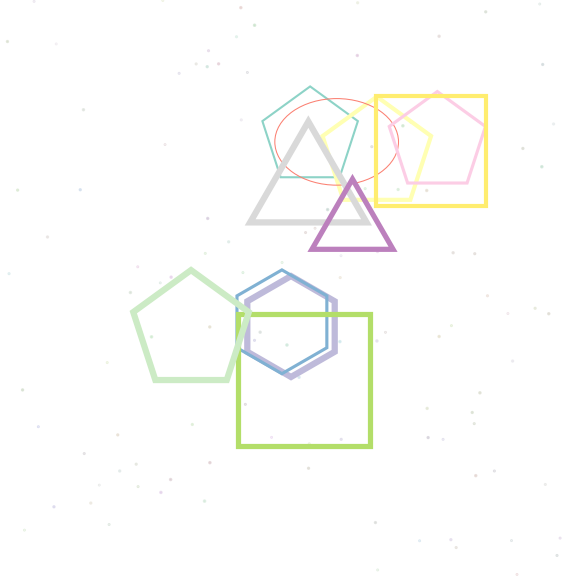[{"shape": "pentagon", "thickness": 1, "radius": 0.43, "center": [0.537, 0.763]}, {"shape": "pentagon", "thickness": 2, "radius": 0.49, "center": [0.653, 0.733]}, {"shape": "hexagon", "thickness": 3, "radius": 0.44, "center": [0.504, 0.434]}, {"shape": "oval", "thickness": 0.5, "radius": 0.54, "center": [0.583, 0.753]}, {"shape": "hexagon", "thickness": 1.5, "radius": 0.45, "center": [0.488, 0.442]}, {"shape": "square", "thickness": 2.5, "radius": 0.57, "center": [0.526, 0.341]}, {"shape": "pentagon", "thickness": 1.5, "radius": 0.44, "center": [0.757, 0.753]}, {"shape": "triangle", "thickness": 3, "radius": 0.58, "center": [0.534, 0.672]}, {"shape": "triangle", "thickness": 2.5, "radius": 0.41, "center": [0.61, 0.608]}, {"shape": "pentagon", "thickness": 3, "radius": 0.53, "center": [0.331, 0.426]}, {"shape": "square", "thickness": 2, "radius": 0.48, "center": [0.746, 0.737]}]